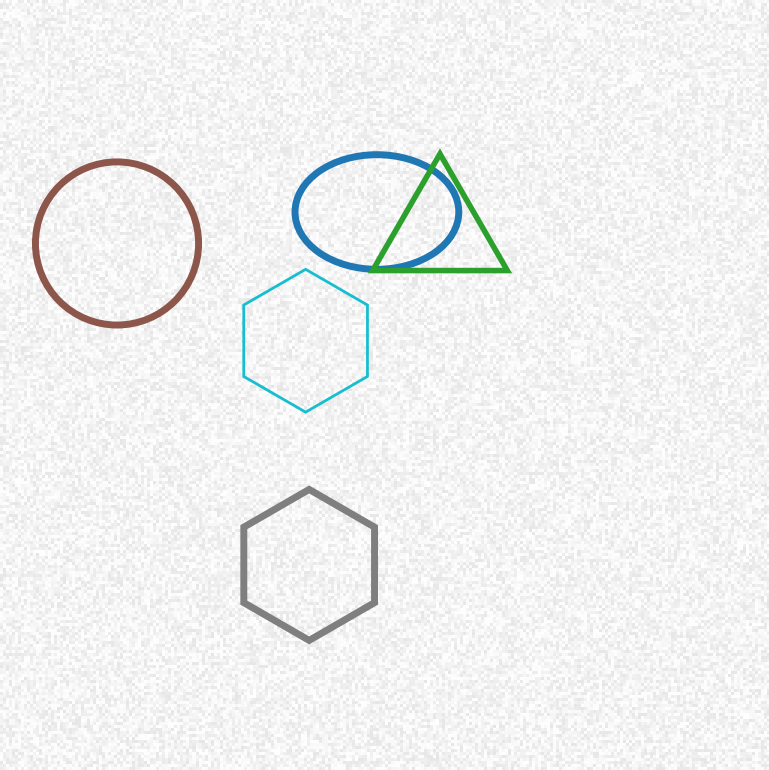[{"shape": "oval", "thickness": 2.5, "radius": 0.53, "center": [0.489, 0.725]}, {"shape": "triangle", "thickness": 2, "radius": 0.51, "center": [0.571, 0.699]}, {"shape": "circle", "thickness": 2.5, "radius": 0.53, "center": [0.152, 0.684]}, {"shape": "hexagon", "thickness": 2.5, "radius": 0.49, "center": [0.402, 0.266]}, {"shape": "hexagon", "thickness": 1, "radius": 0.46, "center": [0.397, 0.557]}]